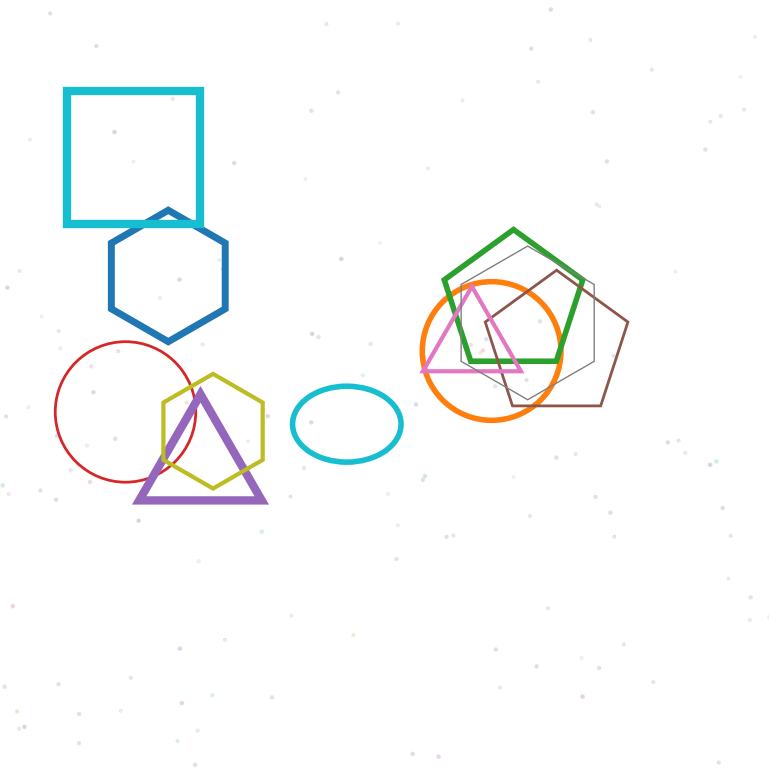[{"shape": "hexagon", "thickness": 2.5, "radius": 0.43, "center": [0.219, 0.642]}, {"shape": "circle", "thickness": 2, "radius": 0.45, "center": [0.638, 0.544]}, {"shape": "pentagon", "thickness": 2, "radius": 0.47, "center": [0.667, 0.607]}, {"shape": "circle", "thickness": 1, "radius": 0.46, "center": [0.163, 0.465]}, {"shape": "triangle", "thickness": 3, "radius": 0.46, "center": [0.26, 0.396]}, {"shape": "pentagon", "thickness": 1, "radius": 0.49, "center": [0.723, 0.552]}, {"shape": "triangle", "thickness": 1.5, "radius": 0.37, "center": [0.613, 0.555]}, {"shape": "hexagon", "thickness": 0.5, "radius": 0.5, "center": [0.685, 0.581]}, {"shape": "hexagon", "thickness": 1.5, "radius": 0.37, "center": [0.277, 0.44]}, {"shape": "oval", "thickness": 2, "radius": 0.35, "center": [0.45, 0.449]}, {"shape": "square", "thickness": 3, "radius": 0.43, "center": [0.174, 0.795]}]